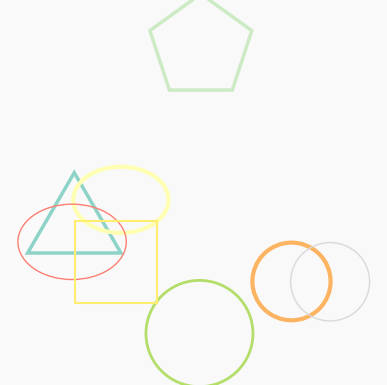[{"shape": "triangle", "thickness": 2.5, "radius": 0.7, "center": [0.192, 0.412]}, {"shape": "oval", "thickness": 3, "radius": 0.61, "center": [0.312, 0.481]}, {"shape": "oval", "thickness": 1, "radius": 0.7, "center": [0.186, 0.372]}, {"shape": "circle", "thickness": 3, "radius": 0.5, "center": [0.752, 0.269]}, {"shape": "circle", "thickness": 2, "radius": 0.69, "center": [0.515, 0.134]}, {"shape": "circle", "thickness": 1, "radius": 0.51, "center": [0.852, 0.268]}, {"shape": "pentagon", "thickness": 2.5, "radius": 0.69, "center": [0.518, 0.878]}, {"shape": "square", "thickness": 1.5, "radius": 0.53, "center": [0.299, 0.318]}]